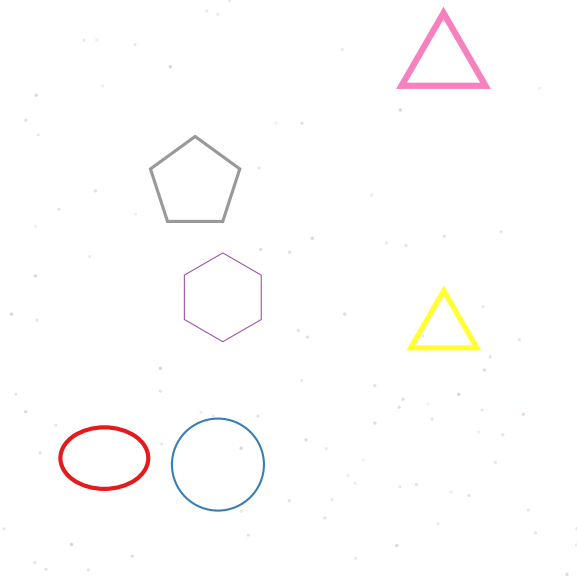[{"shape": "oval", "thickness": 2, "radius": 0.38, "center": [0.181, 0.206]}, {"shape": "circle", "thickness": 1, "radius": 0.4, "center": [0.377, 0.195]}, {"shape": "hexagon", "thickness": 0.5, "radius": 0.38, "center": [0.386, 0.484]}, {"shape": "triangle", "thickness": 2.5, "radius": 0.33, "center": [0.768, 0.43]}, {"shape": "triangle", "thickness": 3, "radius": 0.42, "center": [0.768, 0.893]}, {"shape": "pentagon", "thickness": 1.5, "radius": 0.41, "center": [0.338, 0.681]}]